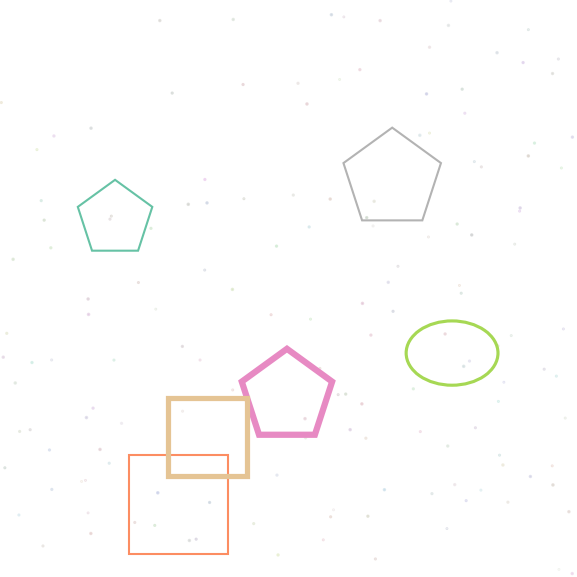[{"shape": "pentagon", "thickness": 1, "radius": 0.34, "center": [0.199, 0.62]}, {"shape": "square", "thickness": 1, "radius": 0.43, "center": [0.31, 0.126]}, {"shape": "pentagon", "thickness": 3, "radius": 0.41, "center": [0.497, 0.313]}, {"shape": "oval", "thickness": 1.5, "radius": 0.4, "center": [0.783, 0.388]}, {"shape": "square", "thickness": 2.5, "radius": 0.34, "center": [0.359, 0.243]}, {"shape": "pentagon", "thickness": 1, "radius": 0.44, "center": [0.679, 0.689]}]